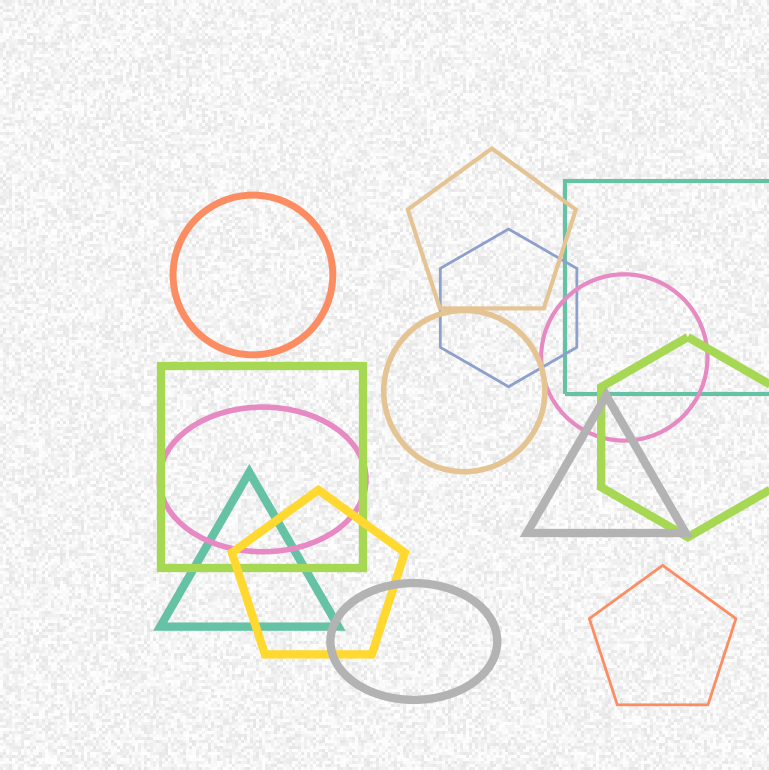[{"shape": "square", "thickness": 1.5, "radius": 0.69, "center": [0.873, 0.627]}, {"shape": "triangle", "thickness": 3, "radius": 0.67, "center": [0.324, 0.253]}, {"shape": "pentagon", "thickness": 1, "radius": 0.5, "center": [0.861, 0.166]}, {"shape": "circle", "thickness": 2.5, "radius": 0.52, "center": [0.328, 0.643]}, {"shape": "hexagon", "thickness": 1, "radius": 0.51, "center": [0.66, 0.6]}, {"shape": "circle", "thickness": 1.5, "radius": 0.54, "center": [0.811, 0.536]}, {"shape": "oval", "thickness": 2, "radius": 0.67, "center": [0.341, 0.377]}, {"shape": "square", "thickness": 3, "radius": 0.65, "center": [0.34, 0.394]}, {"shape": "hexagon", "thickness": 3, "radius": 0.65, "center": [0.893, 0.432]}, {"shape": "pentagon", "thickness": 3, "radius": 0.59, "center": [0.413, 0.246]}, {"shape": "pentagon", "thickness": 1.5, "radius": 0.57, "center": [0.639, 0.692]}, {"shape": "circle", "thickness": 2, "radius": 0.52, "center": [0.603, 0.492]}, {"shape": "triangle", "thickness": 3, "radius": 0.6, "center": [0.787, 0.367]}, {"shape": "oval", "thickness": 3, "radius": 0.54, "center": [0.537, 0.167]}]